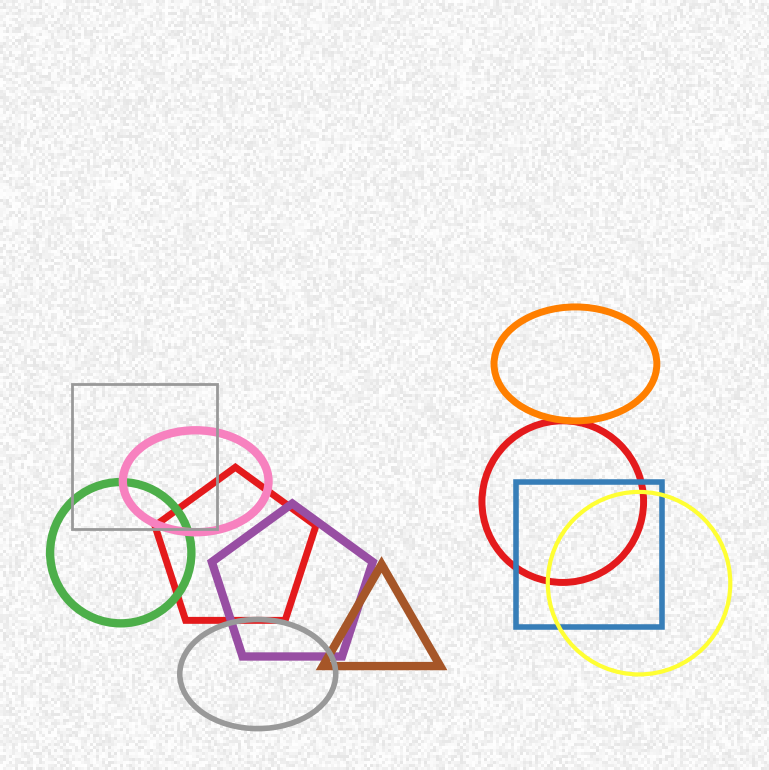[{"shape": "circle", "thickness": 2.5, "radius": 0.52, "center": [0.731, 0.349]}, {"shape": "pentagon", "thickness": 2.5, "radius": 0.55, "center": [0.306, 0.283]}, {"shape": "square", "thickness": 2, "radius": 0.47, "center": [0.765, 0.28]}, {"shape": "circle", "thickness": 3, "radius": 0.46, "center": [0.157, 0.282]}, {"shape": "pentagon", "thickness": 3, "radius": 0.55, "center": [0.38, 0.236]}, {"shape": "oval", "thickness": 2.5, "radius": 0.53, "center": [0.747, 0.527]}, {"shape": "circle", "thickness": 1.5, "radius": 0.59, "center": [0.83, 0.243]}, {"shape": "triangle", "thickness": 3, "radius": 0.44, "center": [0.496, 0.179]}, {"shape": "oval", "thickness": 3, "radius": 0.47, "center": [0.254, 0.375]}, {"shape": "oval", "thickness": 2, "radius": 0.51, "center": [0.335, 0.125]}, {"shape": "square", "thickness": 1, "radius": 0.47, "center": [0.187, 0.407]}]